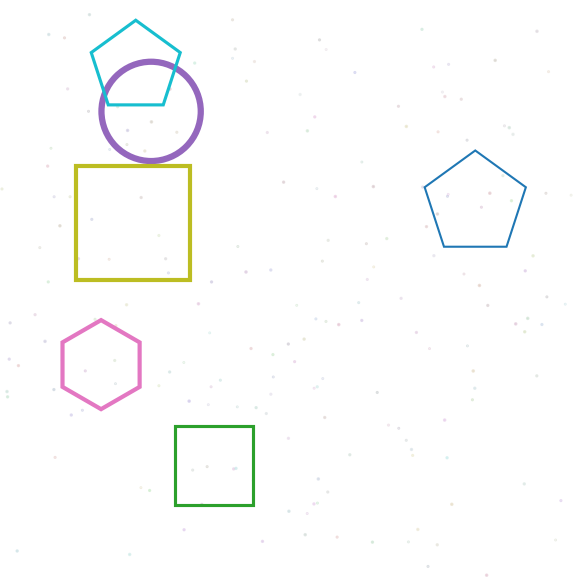[{"shape": "pentagon", "thickness": 1, "radius": 0.46, "center": [0.823, 0.646]}, {"shape": "square", "thickness": 1.5, "radius": 0.34, "center": [0.371, 0.193]}, {"shape": "circle", "thickness": 3, "radius": 0.43, "center": [0.262, 0.806]}, {"shape": "hexagon", "thickness": 2, "radius": 0.39, "center": [0.175, 0.368]}, {"shape": "square", "thickness": 2, "radius": 0.49, "center": [0.23, 0.613]}, {"shape": "pentagon", "thickness": 1.5, "radius": 0.41, "center": [0.235, 0.883]}]